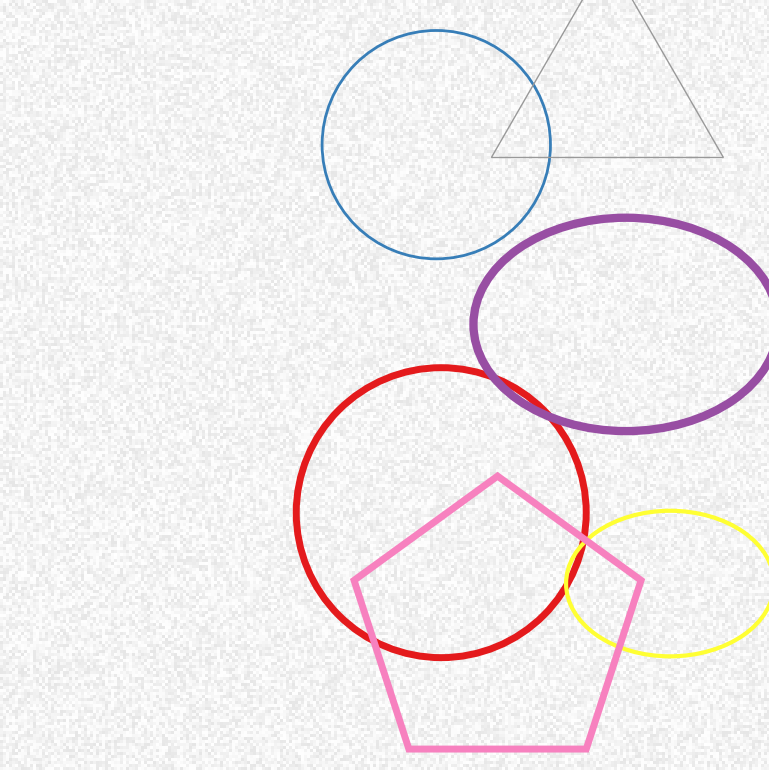[{"shape": "circle", "thickness": 2.5, "radius": 0.94, "center": [0.573, 0.334]}, {"shape": "circle", "thickness": 1, "radius": 0.74, "center": [0.567, 0.812]}, {"shape": "oval", "thickness": 3, "radius": 0.99, "center": [0.813, 0.579]}, {"shape": "oval", "thickness": 1.5, "radius": 0.68, "center": [0.87, 0.242]}, {"shape": "pentagon", "thickness": 2.5, "radius": 0.98, "center": [0.646, 0.186]}, {"shape": "triangle", "thickness": 0.5, "radius": 0.87, "center": [0.789, 0.882]}]